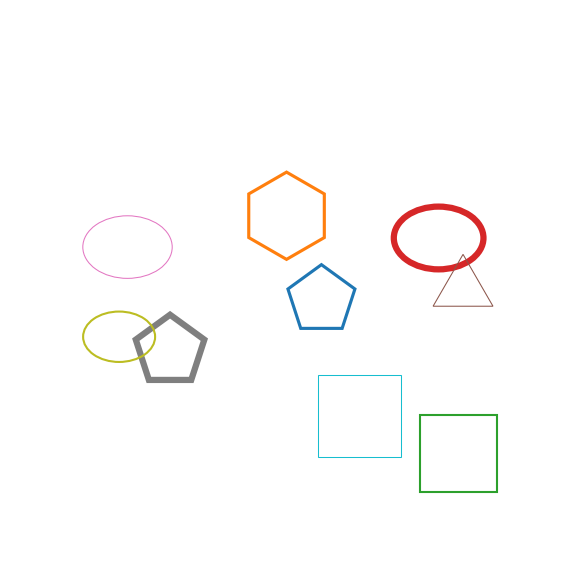[{"shape": "pentagon", "thickness": 1.5, "radius": 0.3, "center": [0.557, 0.48]}, {"shape": "hexagon", "thickness": 1.5, "radius": 0.38, "center": [0.496, 0.626]}, {"shape": "square", "thickness": 1, "radius": 0.33, "center": [0.794, 0.214]}, {"shape": "oval", "thickness": 3, "radius": 0.39, "center": [0.76, 0.587]}, {"shape": "triangle", "thickness": 0.5, "radius": 0.3, "center": [0.802, 0.499]}, {"shape": "oval", "thickness": 0.5, "radius": 0.39, "center": [0.221, 0.571]}, {"shape": "pentagon", "thickness": 3, "radius": 0.31, "center": [0.294, 0.392]}, {"shape": "oval", "thickness": 1, "radius": 0.31, "center": [0.206, 0.416]}, {"shape": "square", "thickness": 0.5, "radius": 0.36, "center": [0.622, 0.279]}]